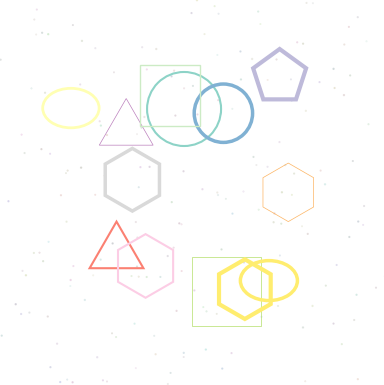[{"shape": "circle", "thickness": 1.5, "radius": 0.48, "center": [0.478, 0.717]}, {"shape": "oval", "thickness": 2, "radius": 0.37, "center": [0.184, 0.719]}, {"shape": "pentagon", "thickness": 3, "radius": 0.36, "center": [0.726, 0.8]}, {"shape": "triangle", "thickness": 1.5, "radius": 0.4, "center": [0.303, 0.344]}, {"shape": "circle", "thickness": 2.5, "radius": 0.38, "center": [0.58, 0.706]}, {"shape": "hexagon", "thickness": 0.5, "radius": 0.38, "center": [0.749, 0.5]}, {"shape": "square", "thickness": 0.5, "radius": 0.44, "center": [0.588, 0.243]}, {"shape": "hexagon", "thickness": 1.5, "radius": 0.41, "center": [0.378, 0.309]}, {"shape": "hexagon", "thickness": 2.5, "radius": 0.41, "center": [0.344, 0.533]}, {"shape": "triangle", "thickness": 0.5, "radius": 0.4, "center": [0.328, 0.663]}, {"shape": "square", "thickness": 1, "radius": 0.39, "center": [0.441, 0.752]}, {"shape": "oval", "thickness": 2.5, "radius": 0.37, "center": [0.698, 0.271]}, {"shape": "hexagon", "thickness": 3, "radius": 0.39, "center": [0.636, 0.249]}]